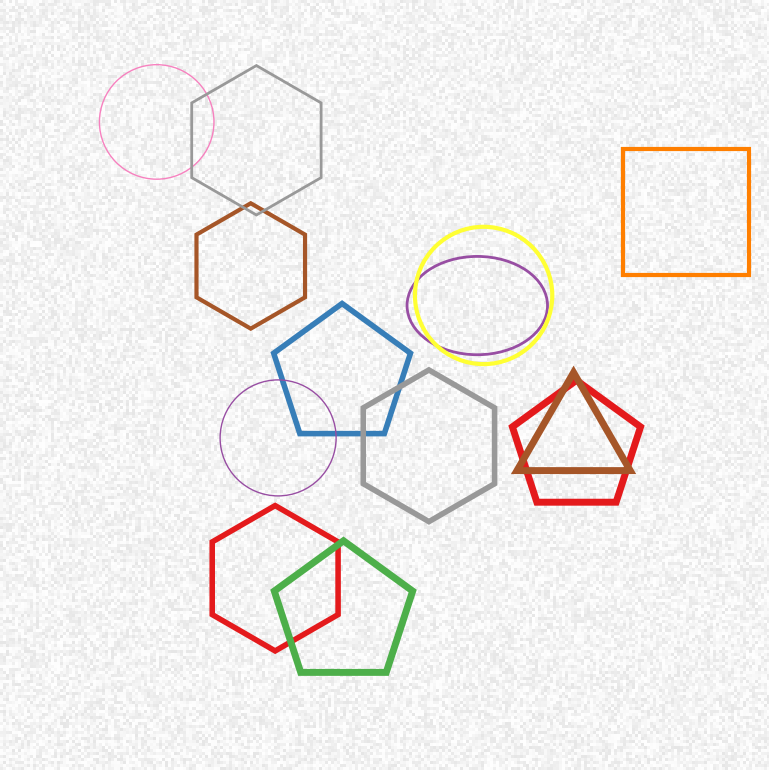[{"shape": "pentagon", "thickness": 2.5, "radius": 0.44, "center": [0.749, 0.419]}, {"shape": "hexagon", "thickness": 2, "radius": 0.47, "center": [0.357, 0.249]}, {"shape": "pentagon", "thickness": 2, "radius": 0.47, "center": [0.444, 0.512]}, {"shape": "pentagon", "thickness": 2.5, "radius": 0.47, "center": [0.446, 0.203]}, {"shape": "circle", "thickness": 0.5, "radius": 0.38, "center": [0.361, 0.431]}, {"shape": "oval", "thickness": 1, "radius": 0.46, "center": [0.62, 0.603]}, {"shape": "square", "thickness": 1.5, "radius": 0.41, "center": [0.891, 0.724]}, {"shape": "circle", "thickness": 1.5, "radius": 0.45, "center": [0.628, 0.616]}, {"shape": "triangle", "thickness": 2.5, "radius": 0.42, "center": [0.745, 0.431]}, {"shape": "hexagon", "thickness": 1.5, "radius": 0.41, "center": [0.326, 0.655]}, {"shape": "circle", "thickness": 0.5, "radius": 0.37, "center": [0.203, 0.842]}, {"shape": "hexagon", "thickness": 1, "radius": 0.49, "center": [0.333, 0.818]}, {"shape": "hexagon", "thickness": 2, "radius": 0.49, "center": [0.557, 0.421]}]